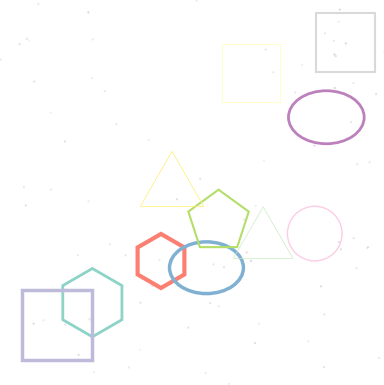[{"shape": "hexagon", "thickness": 2, "radius": 0.44, "center": [0.24, 0.214]}, {"shape": "square", "thickness": 0.5, "radius": 0.37, "center": [0.652, 0.811]}, {"shape": "square", "thickness": 2.5, "radius": 0.45, "center": [0.148, 0.155]}, {"shape": "hexagon", "thickness": 3, "radius": 0.35, "center": [0.418, 0.322]}, {"shape": "oval", "thickness": 2.5, "radius": 0.48, "center": [0.536, 0.305]}, {"shape": "pentagon", "thickness": 1.5, "radius": 0.41, "center": [0.568, 0.425]}, {"shape": "circle", "thickness": 1, "radius": 0.35, "center": [0.818, 0.393]}, {"shape": "square", "thickness": 1.5, "radius": 0.38, "center": [0.897, 0.89]}, {"shape": "oval", "thickness": 2, "radius": 0.49, "center": [0.848, 0.695]}, {"shape": "triangle", "thickness": 0.5, "radius": 0.45, "center": [0.684, 0.373]}, {"shape": "triangle", "thickness": 0.5, "radius": 0.48, "center": [0.447, 0.512]}]